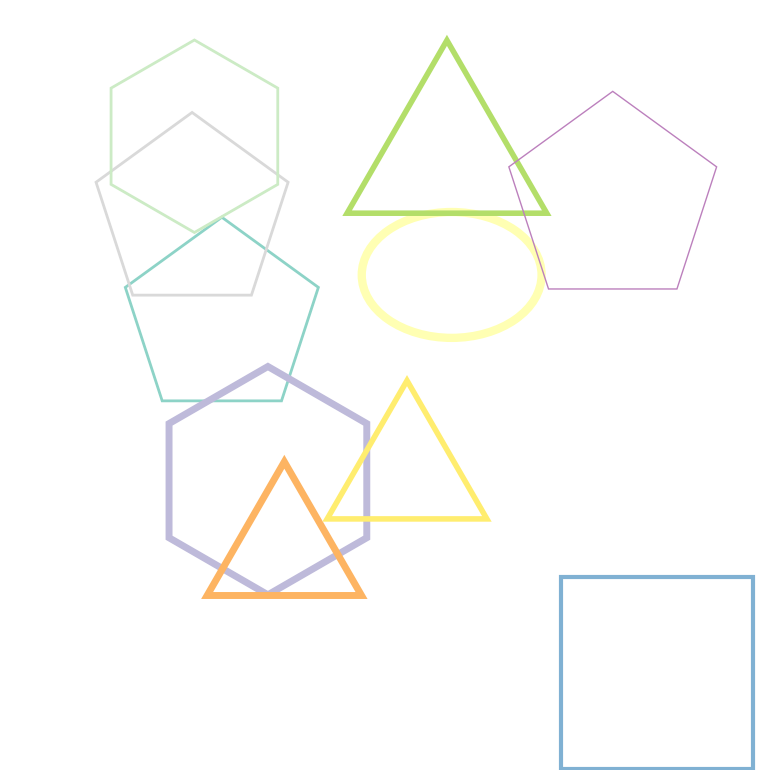[{"shape": "pentagon", "thickness": 1, "radius": 0.66, "center": [0.288, 0.586]}, {"shape": "oval", "thickness": 3, "radius": 0.58, "center": [0.587, 0.643]}, {"shape": "hexagon", "thickness": 2.5, "radius": 0.74, "center": [0.348, 0.376]}, {"shape": "square", "thickness": 1.5, "radius": 0.62, "center": [0.854, 0.126]}, {"shape": "triangle", "thickness": 2.5, "radius": 0.58, "center": [0.369, 0.285]}, {"shape": "triangle", "thickness": 2, "radius": 0.75, "center": [0.58, 0.798]}, {"shape": "pentagon", "thickness": 1, "radius": 0.66, "center": [0.249, 0.723]}, {"shape": "pentagon", "thickness": 0.5, "radius": 0.71, "center": [0.796, 0.739]}, {"shape": "hexagon", "thickness": 1, "radius": 0.62, "center": [0.252, 0.823]}, {"shape": "triangle", "thickness": 2, "radius": 0.6, "center": [0.529, 0.386]}]